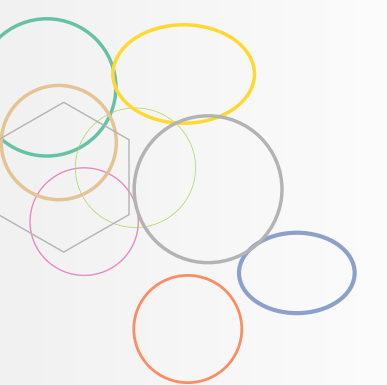[{"shape": "circle", "thickness": 2.5, "radius": 0.89, "center": [0.121, 0.773]}, {"shape": "circle", "thickness": 2, "radius": 0.7, "center": [0.485, 0.145]}, {"shape": "oval", "thickness": 3, "radius": 0.75, "center": [0.766, 0.291]}, {"shape": "circle", "thickness": 1, "radius": 0.7, "center": [0.217, 0.424]}, {"shape": "circle", "thickness": 0.5, "radius": 0.78, "center": [0.35, 0.564]}, {"shape": "oval", "thickness": 2.5, "radius": 0.91, "center": [0.474, 0.808]}, {"shape": "circle", "thickness": 2.5, "radius": 0.74, "center": [0.152, 0.63]}, {"shape": "circle", "thickness": 2.5, "radius": 0.95, "center": [0.537, 0.508]}, {"shape": "hexagon", "thickness": 1, "radius": 0.97, "center": [0.164, 0.54]}]